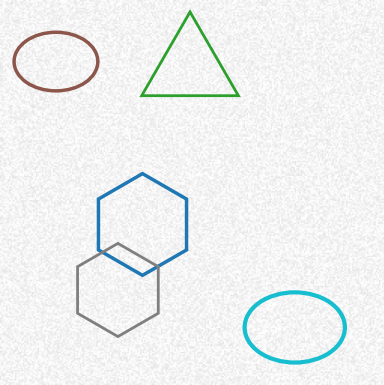[{"shape": "hexagon", "thickness": 2.5, "radius": 0.66, "center": [0.37, 0.417]}, {"shape": "triangle", "thickness": 2, "radius": 0.72, "center": [0.494, 0.824]}, {"shape": "oval", "thickness": 2.5, "radius": 0.54, "center": [0.145, 0.84]}, {"shape": "hexagon", "thickness": 2, "radius": 0.61, "center": [0.306, 0.247]}, {"shape": "oval", "thickness": 3, "radius": 0.65, "center": [0.766, 0.149]}]